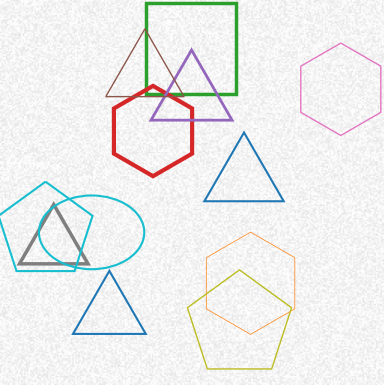[{"shape": "triangle", "thickness": 1.5, "radius": 0.55, "center": [0.284, 0.187]}, {"shape": "triangle", "thickness": 1.5, "radius": 0.59, "center": [0.634, 0.537]}, {"shape": "hexagon", "thickness": 0.5, "radius": 0.66, "center": [0.651, 0.264]}, {"shape": "square", "thickness": 2.5, "radius": 0.59, "center": [0.496, 0.873]}, {"shape": "hexagon", "thickness": 3, "radius": 0.59, "center": [0.397, 0.66]}, {"shape": "triangle", "thickness": 2, "radius": 0.61, "center": [0.498, 0.749]}, {"shape": "triangle", "thickness": 1, "radius": 0.59, "center": [0.376, 0.808]}, {"shape": "hexagon", "thickness": 1, "radius": 0.6, "center": [0.885, 0.768]}, {"shape": "triangle", "thickness": 2.5, "radius": 0.51, "center": [0.14, 0.366]}, {"shape": "pentagon", "thickness": 1, "radius": 0.71, "center": [0.622, 0.157]}, {"shape": "oval", "thickness": 1.5, "radius": 0.68, "center": [0.238, 0.396]}, {"shape": "pentagon", "thickness": 1.5, "radius": 0.64, "center": [0.118, 0.4]}]